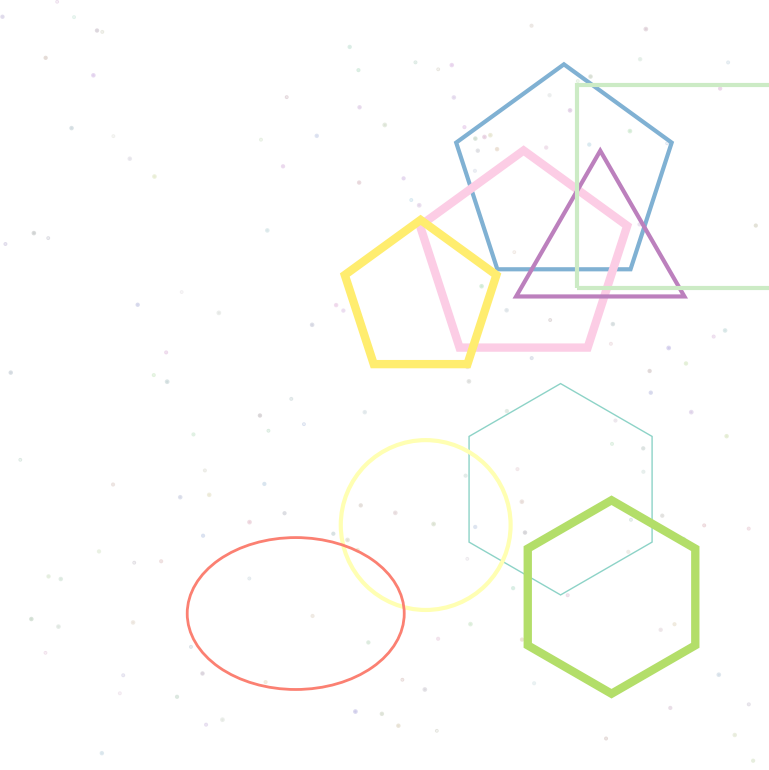[{"shape": "hexagon", "thickness": 0.5, "radius": 0.69, "center": [0.728, 0.365]}, {"shape": "circle", "thickness": 1.5, "radius": 0.55, "center": [0.553, 0.318]}, {"shape": "oval", "thickness": 1, "radius": 0.7, "center": [0.384, 0.203]}, {"shape": "pentagon", "thickness": 1.5, "radius": 0.74, "center": [0.732, 0.769]}, {"shape": "hexagon", "thickness": 3, "radius": 0.63, "center": [0.794, 0.225]}, {"shape": "pentagon", "thickness": 3, "radius": 0.71, "center": [0.68, 0.663]}, {"shape": "triangle", "thickness": 1.5, "radius": 0.63, "center": [0.78, 0.678]}, {"shape": "square", "thickness": 1.5, "radius": 0.66, "center": [0.88, 0.758]}, {"shape": "pentagon", "thickness": 3, "radius": 0.52, "center": [0.546, 0.611]}]